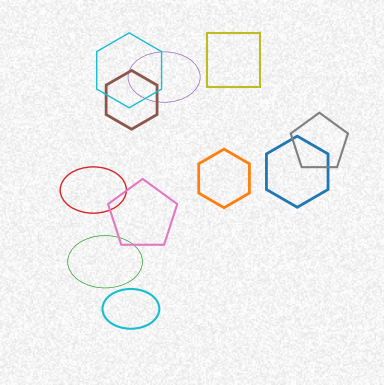[{"shape": "hexagon", "thickness": 2, "radius": 0.46, "center": [0.772, 0.554]}, {"shape": "hexagon", "thickness": 2, "radius": 0.38, "center": [0.582, 0.537]}, {"shape": "oval", "thickness": 0.5, "radius": 0.49, "center": [0.273, 0.32]}, {"shape": "oval", "thickness": 1, "radius": 0.43, "center": [0.242, 0.506]}, {"shape": "oval", "thickness": 0.5, "radius": 0.47, "center": [0.426, 0.8]}, {"shape": "hexagon", "thickness": 2, "radius": 0.38, "center": [0.342, 0.741]}, {"shape": "pentagon", "thickness": 1.5, "radius": 0.47, "center": [0.371, 0.441]}, {"shape": "pentagon", "thickness": 1.5, "radius": 0.39, "center": [0.83, 0.629]}, {"shape": "square", "thickness": 1.5, "radius": 0.35, "center": [0.606, 0.844]}, {"shape": "hexagon", "thickness": 1, "radius": 0.49, "center": [0.335, 0.817]}, {"shape": "oval", "thickness": 1.5, "radius": 0.37, "center": [0.34, 0.198]}]